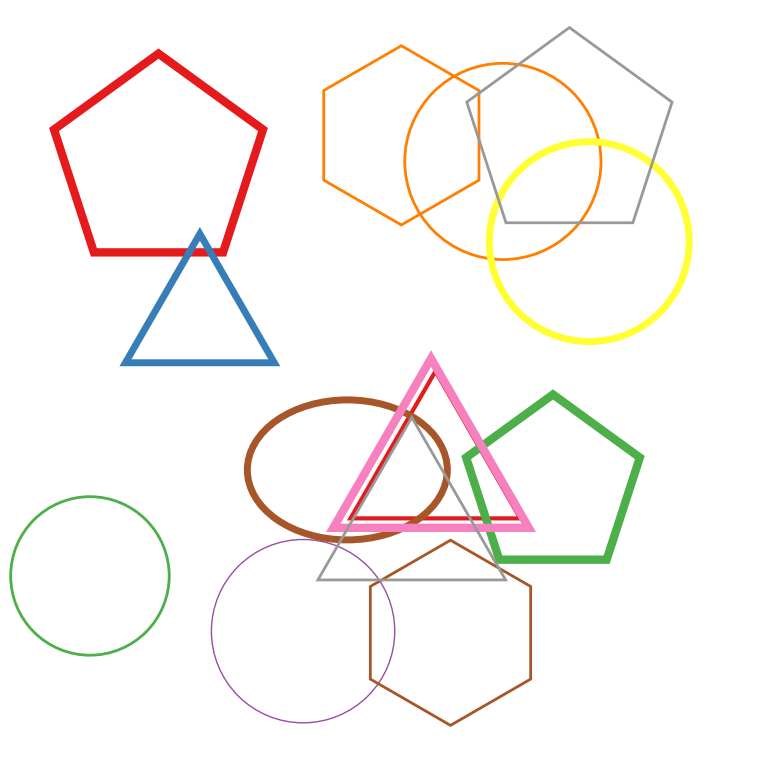[{"shape": "triangle", "thickness": 1.5, "radius": 0.64, "center": [0.565, 0.39]}, {"shape": "pentagon", "thickness": 3, "radius": 0.71, "center": [0.206, 0.788]}, {"shape": "triangle", "thickness": 2.5, "radius": 0.56, "center": [0.26, 0.585]}, {"shape": "circle", "thickness": 1, "radius": 0.51, "center": [0.117, 0.252]}, {"shape": "pentagon", "thickness": 3, "radius": 0.59, "center": [0.718, 0.369]}, {"shape": "circle", "thickness": 0.5, "radius": 0.6, "center": [0.394, 0.18]}, {"shape": "hexagon", "thickness": 1, "radius": 0.58, "center": [0.521, 0.824]}, {"shape": "circle", "thickness": 1, "radius": 0.64, "center": [0.653, 0.79]}, {"shape": "circle", "thickness": 2.5, "radius": 0.65, "center": [0.765, 0.686]}, {"shape": "hexagon", "thickness": 1, "radius": 0.6, "center": [0.585, 0.178]}, {"shape": "oval", "thickness": 2.5, "radius": 0.65, "center": [0.451, 0.39]}, {"shape": "triangle", "thickness": 3, "radius": 0.73, "center": [0.56, 0.388]}, {"shape": "pentagon", "thickness": 1, "radius": 0.7, "center": [0.74, 0.824]}, {"shape": "triangle", "thickness": 1, "radius": 0.7, "center": [0.535, 0.317]}]